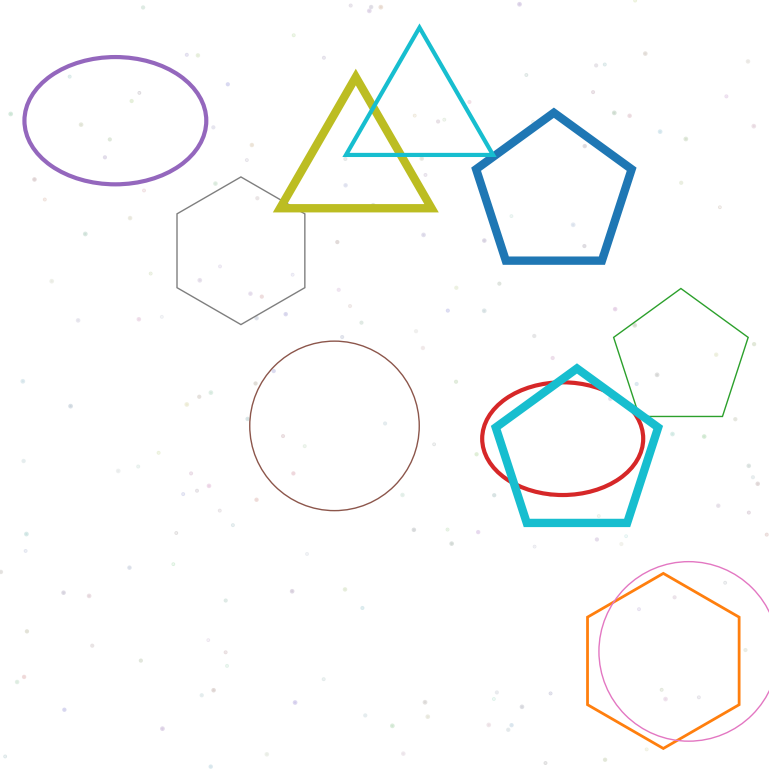[{"shape": "pentagon", "thickness": 3, "radius": 0.53, "center": [0.719, 0.747]}, {"shape": "hexagon", "thickness": 1, "radius": 0.57, "center": [0.861, 0.142]}, {"shape": "pentagon", "thickness": 0.5, "radius": 0.46, "center": [0.884, 0.533]}, {"shape": "oval", "thickness": 1.5, "radius": 0.52, "center": [0.731, 0.43]}, {"shape": "oval", "thickness": 1.5, "radius": 0.59, "center": [0.15, 0.843]}, {"shape": "circle", "thickness": 0.5, "radius": 0.55, "center": [0.434, 0.447]}, {"shape": "circle", "thickness": 0.5, "radius": 0.58, "center": [0.894, 0.154]}, {"shape": "hexagon", "thickness": 0.5, "radius": 0.48, "center": [0.313, 0.674]}, {"shape": "triangle", "thickness": 3, "radius": 0.57, "center": [0.462, 0.786]}, {"shape": "triangle", "thickness": 1.5, "radius": 0.55, "center": [0.545, 0.854]}, {"shape": "pentagon", "thickness": 3, "radius": 0.55, "center": [0.749, 0.411]}]